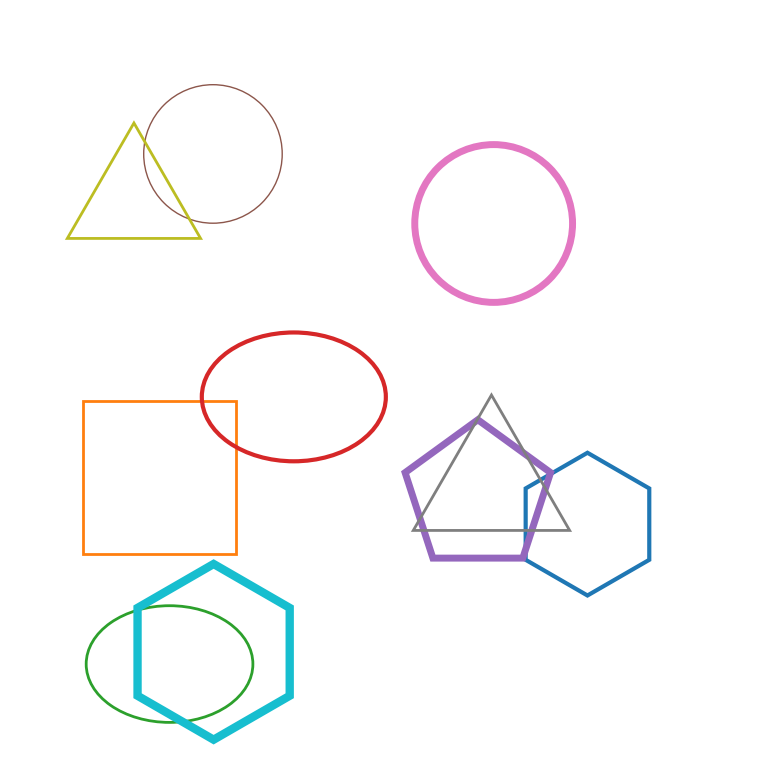[{"shape": "hexagon", "thickness": 1.5, "radius": 0.46, "center": [0.763, 0.319]}, {"shape": "square", "thickness": 1, "radius": 0.5, "center": [0.207, 0.38]}, {"shape": "oval", "thickness": 1, "radius": 0.54, "center": [0.22, 0.138]}, {"shape": "oval", "thickness": 1.5, "radius": 0.6, "center": [0.382, 0.485]}, {"shape": "pentagon", "thickness": 2.5, "radius": 0.5, "center": [0.621, 0.356]}, {"shape": "circle", "thickness": 0.5, "radius": 0.45, "center": [0.277, 0.8]}, {"shape": "circle", "thickness": 2.5, "radius": 0.51, "center": [0.641, 0.71]}, {"shape": "triangle", "thickness": 1, "radius": 0.59, "center": [0.638, 0.37]}, {"shape": "triangle", "thickness": 1, "radius": 0.5, "center": [0.174, 0.74]}, {"shape": "hexagon", "thickness": 3, "radius": 0.57, "center": [0.277, 0.153]}]